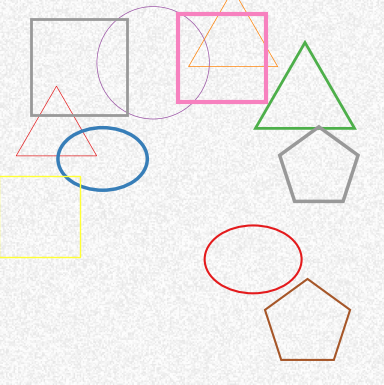[{"shape": "oval", "thickness": 1.5, "radius": 0.63, "center": [0.657, 0.326]}, {"shape": "triangle", "thickness": 0.5, "radius": 0.6, "center": [0.147, 0.656]}, {"shape": "oval", "thickness": 2.5, "radius": 0.58, "center": [0.267, 0.587]}, {"shape": "triangle", "thickness": 2, "radius": 0.74, "center": [0.792, 0.741]}, {"shape": "circle", "thickness": 0.5, "radius": 0.73, "center": [0.398, 0.837]}, {"shape": "triangle", "thickness": 0.5, "radius": 0.67, "center": [0.606, 0.894]}, {"shape": "square", "thickness": 1, "radius": 0.53, "center": [0.103, 0.438]}, {"shape": "pentagon", "thickness": 1.5, "radius": 0.58, "center": [0.799, 0.159]}, {"shape": "square", "thickness": 3, "radius": 0.57, "center": [0.577, 0.849]}, {"shape": "pentagon", "thickness": 2.5, "radius": 0.54, "center": [0.828, 0.564]}, {"shape": "square", "thickness": 2, "radius": 0.62, "center": [0.204, 0.826]}]